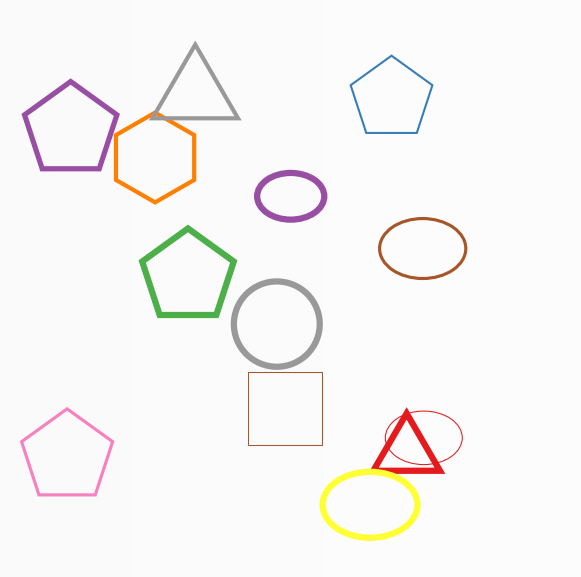[{"shape": "oval", "thickness": 0.5, "radius": 0.33, "center": [0.729, 0.241]}, {"shape": "triangle", "thickness": 3, "radius": 0.33, "center": [0.7, 0.217]}, {"shape": "pentagon", "thickness": 1, "radius": 0.37, "center": [0.674, 0.829]}, {"shape": "pentagon", "thickness": 3, "radius": 0.41, "center": [0.323, 0.521]}, {"shape": "oval", "thickness": 3, "radius": 0.29, "center": [0.5, 0.659]}, {"shape": "pentagon", "thickness": 2.5, "radius": 0.42, "center": [0.122, 0.774]}, {"shape": "hexagon", "thickness": 2, "radius": 0.39, "center": [0.267, 0.726]}, {"shape": "oval", "thickness": 3, "radius": 0.41, "center": [0.637, 0.125]}, {"shape": "oval", "thickness": 1.5, "radius": 0.37, "center": [0.727, 0.569]}, {"shape": "square", "thickness": 0.5, "radius": 0.32, "center": [0.49, 0.292]}, {"shape": "pentagon", "thickness": 1.5, "radius": 0.41, "center": [0.115, 0.209]}, {"shape": "circle", "thickness": 3, "radius": 0.37, "center": [0.476, 0.438]}, {"shape": "triangle", "thickness": 2, "radius": 0.43, "center": [0.336, 0.837]}]